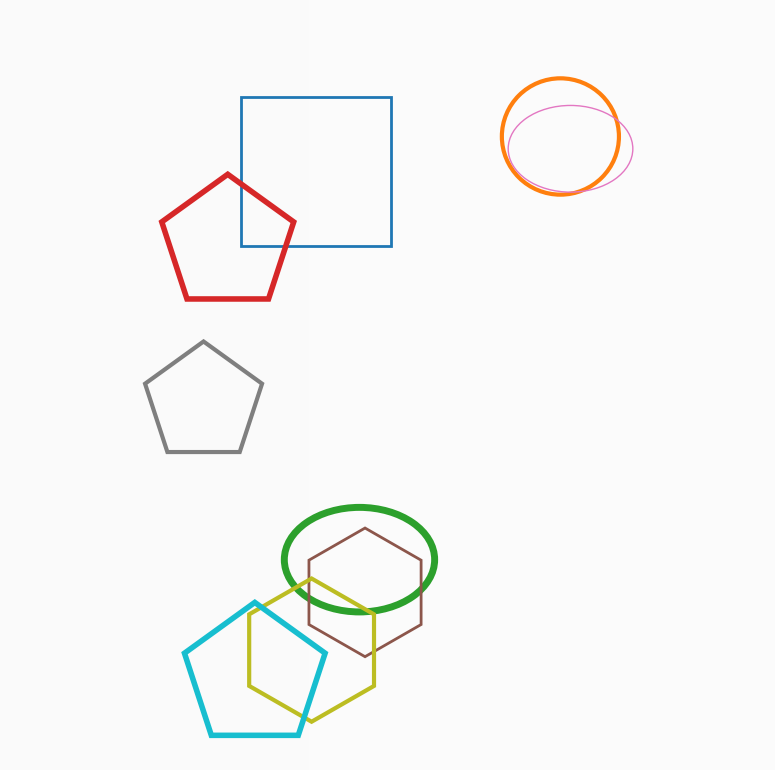[{"shape": "square", "thickness": 1, "radius": 0.48, "center": [0.407, 0.777]}, {"shape": "circle", "thickness": 1.5, "radius": 0.38, "center": [0.723, 0.823]}, {"shape": "oval", "thickness": 2.5, "radius": 0.48, "center": [0.464, 0.273]}, {"shape": "pentagon", "thickness": 2, "radius": 0.45, "center": [0.294, 0.684]}, {"shape": "hexagon", "thickness": 1, "radius": 0.42, "center": [0.471, 0.231]}, {"shape": "oval", "thickness": 0.5, "radius": 0.4, "center": [0.736, 0.807]}, {"shape": "pentagon", "thickness": 1.5, "radius": 0.4, "center": [0.263, 0.477]}, {"shape": "hexagon", "thickness": 1.5, "radius": 0.46, "center": [0.402, 0.156]}, {"shape": "pentagon", "thickness": 2, "radius": 0.48, "center": [0.329, 0.122]}]